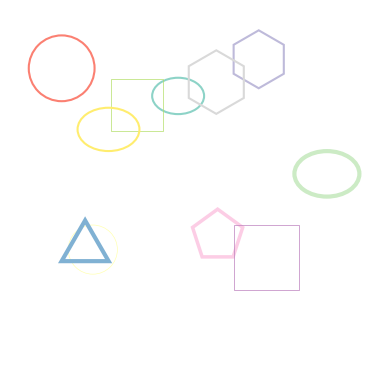[{"shape": "oval", "thickness": 1.5, "radius": 0.34, "center": [0.463, 0.751]}, {"shape": "circle", "thickness": 0.5, "radius": 0.32, "center": [0.241, 0.352]}, {"shape": "hexagon", "thickness": 1.5, "radius": 0.38, "center": [0.672, 0.846]}, {"shape": "circle", "thickness": 1.5, "radius": 0.43, "center": [0.16, 0.823]}, {"shape": "triangle", "thickness": 3, "radius": 0.35, "center": [0.221, 0.357]}, {"shape": "square", "thickness": 0.5, "radius": 0.33, "center": [0.355, 0.728]}, {"shape": "pentagon", "thickness": 2.5, "radius": 0.34, "center": [0.565, 0.388]}, {"shape": "hexagon", "thickness": 1.5, "radius": 0.41, "center": [0.562, 0.787]}, {"shape": "square", "thickness": 0.5, "radius": 0.42, "center": [0.693, 0.331]}, {"shape": "oval", "thickness": 3, "radius": 0.42, "center": [0.849, 0.548]}, {"shape": "oval", "thickness": 1.5, "radius": 0.4, "center": [0.282, 0.664]}]